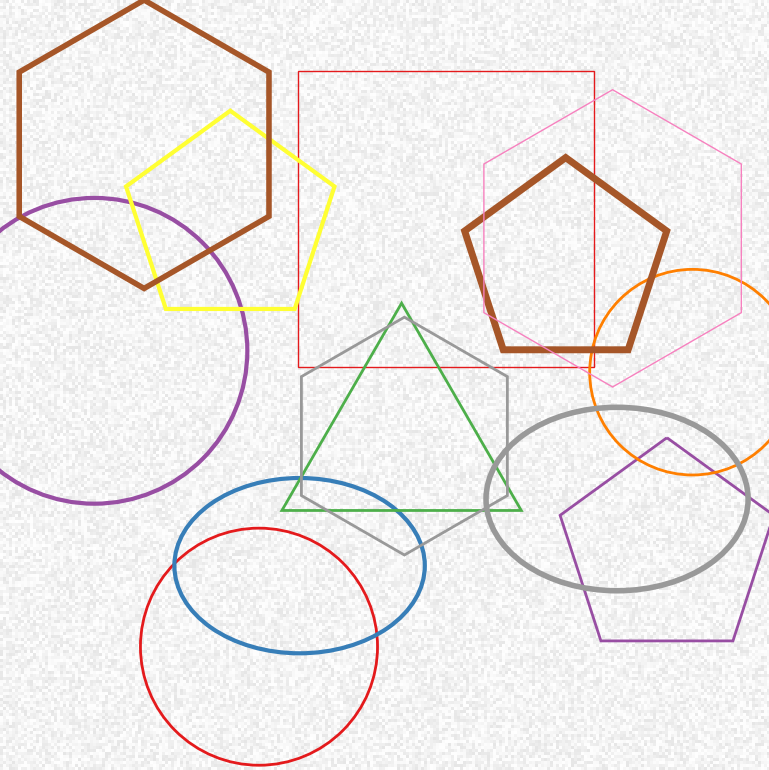[{"shape": "circle", "thickness": 1, "radius": 0.77, "center": [0.336, 0.16]}, {"shape": "square", "thickness": 0.5, "radius": 0.96, "center": [0.579, 0.716]}, {"shape": "oval", "thickness": 1.5, "radius": 0.81, "center": [0.389, 0.265]}, {"shape": "triangle", "thickness": 1, "radius": 0.9, "center": [0.522, 0.427]}, {"shape": "pentagon", "thickness": 1, "radius": 0.73, "center": [0.866, 0.286]}, {"shape": "circle", "thickness": 1.5, "radius": 0.99, "center": [0.123, 0.544]}, {"shape": "circle", "thickness": 1, "radius": 0.67, "center": [0.899, 0.517]}, {"shape": "pentagon", "thickness": 1.5, "radius": 0.71, "center": [0.299, 0.714]}, {"shape": "pentagon", "thickness": 2.5, "radius": 0.69, "center": [0.735, 0.657]}, {"shape": "hexagon", "thickness": 2, "radius": 0.94, "center": [0.187, 0.813]}, {"shape": "hexagon", "thickness": 0.5, "radius": 0.97, "center": [0.796, 0.69]}, {"shape": "hexagon", "thickness": 1, "radius": 0.77, "center": [0.525, 0.434]}, {"shape": "oval", "thickness": 2, "radius": 0.85, "center": [0.801, 0.352]}]